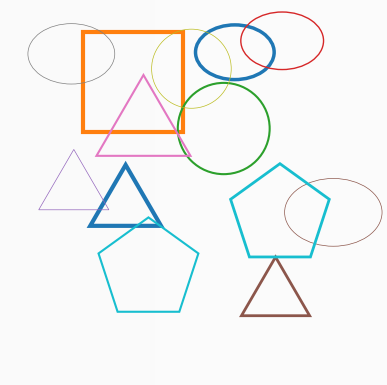[{"shape": "triangle", "thickness": 3, "radius": 0.53, "center": [0.324, 0.466]}, {"shape": "oval", "thickness": 2.5, "radius": 0.51, "center": [0.606, 0.864]}, {"shape": "square", "thickness": 3, "radius": 0.65, "center": [0.344, 0.787]}, {"shape": "circle", "thickness": 1.5, "radius": 0.59, "center": [0.577, 0.666]}, {"shape": "oval", "thickness": 1, "radius": 0.53, "center": [0.728, 0.894]}, {"shape": "triangle", "thickness": 0.5, "radius": 0.52, "center": [0.19, 0.507]}, {"shape": "oval", "thickness": 0.5, "radius": 0.63, "center": [0.86, 0.448]}, {"shape": "triangle", "thickness": 2, "radius": 0.51, "center": [0.711, 0.231]}, {"shape": "triangle", "thickness": 1.5, "radius": 0.7, "center": [0.37, 0.665]}, {"shape": "oval", "thickness": 0.5, "radius": 0.56, "center": [0.184, 0.86]}, {"shape": "circle", "thickness": 0.5, "radius": 0.51, "center": [0.494, 0.822]}, {"shape": "pentagon", "thickness": 1.5, "radius": 0.68, "center": [0.383, 0.3]}, {"shape": "pentagon", "thickness": 2, "radius": 0.67, "center": [0.722, 0.441]}]